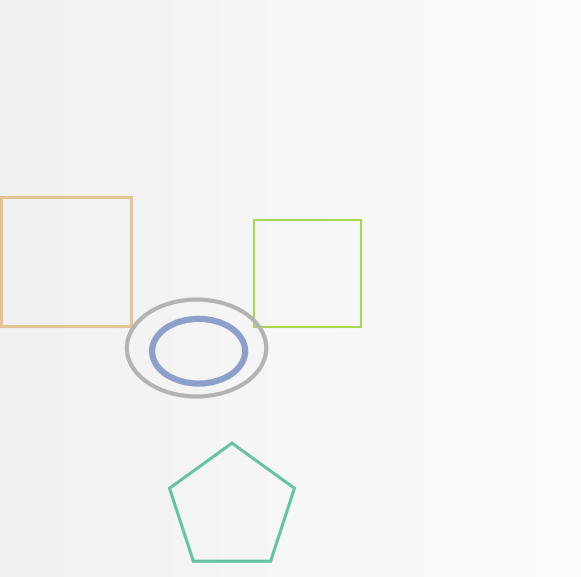[{"shape": "pentagon", "thickness": 1.5, "radius": 0.57, "center": [0.399, 0.119]}, {"shape": "oval", "thickness": 3, "radius": 0.4, "center": [0.342, 0.391]}, {"shape": "square", "thickness": 1, "radius": 0.46, "center": [0.529, 0.525]}, {"shape": "square", "thickness": 1.5, "radius": 0.56, "center": [0.114, 0.547]}, {"shape": "oval", "thickness": 2, "radius": 0.6, "center": [0.338, 0.396]}]